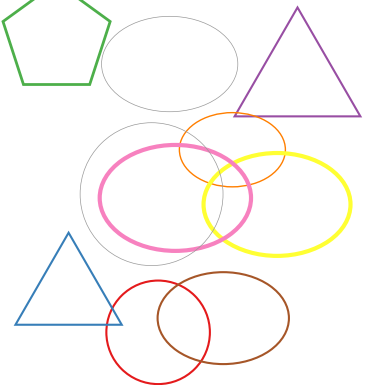[{"shape": "circle", "thickness": 1.5, "radius": 0.67, "center": [0.411, 0.137]}, {"shape": "triangle", "thickness": 1.5, "radius": 0.8, "center": [0.178, 0.236]}, {"shape": "pentagon", "thickness": 2, "radius": 0.73, "center": [0.147, 0.899]}, {"shape": "triangle", "thickness": 1.5, "radius": 0.94, "center": [0.773, 0.792]}, {"shape": "oval", "thickness": 1, "radius": 0.69, "center": [0.604, 0.611]}, {"shape": "oval", "thickness": 3, "radius": 0.95, "center": [0.72, 0.469]}, {"shape": "oval", "thickness": 1.5, "radius": 0.85, "center": [0.58, 0.174]}, {"shape": "oval", "thickness": 3, "radius": 0.98, "center": [0.455, 0.486]}, {"shape": "circle", "thickness": 0.5, "radius": 0.93, "center": [0.394, 0.496]}, {"shape": "oval", "thickness": 0.5, "radius": 0.88, "center": [0.441, 0.834]}]